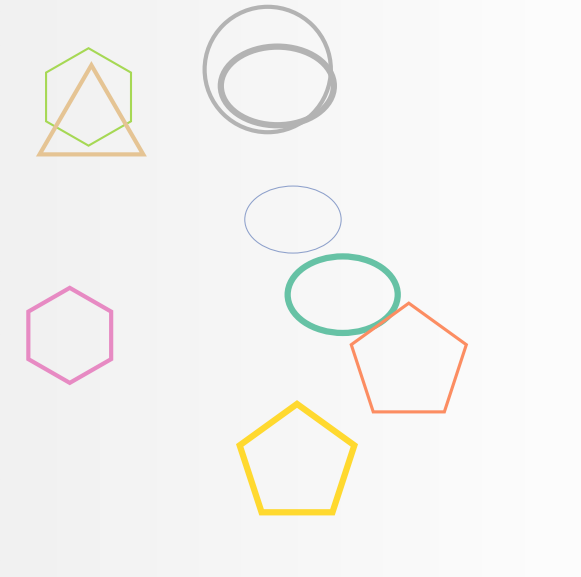[{"shape": "oval", "thickness": 3, "radius": 0.47, "center": [0.59, 0.489]}, {"shape": "pentagon", "thickness": 1.5, "radius": 0.52, "center": [0.703, 0.37]}, {"shape": "oval", "thickness": 0.5, "radius": 0.41, "center": [0.504, 0.619]}, {"shape": "hexagon", "thickness": 2, "radius": 0.41, "center": [0.12, 0.418]}, {"shape": "hexagon", "thickness": 1, "radius": 0.42, "center": [0.152, 0.831]}, {"shape": "pentagon", "thickness": 3, "radius": 0.52, "center": [0.511, 0.196]}, {"shape": "triangle", "thickness": 2, "radius": 0.51, "center": [0.157, 0.783]}, {"shape": "oval", "thickness": 3, "radius": 0.49, "center": [0.477, 0.85]}, {"shape": "circle", "thickness": 2, "radius": 0.54, "center": [0.461, 0.879]}]